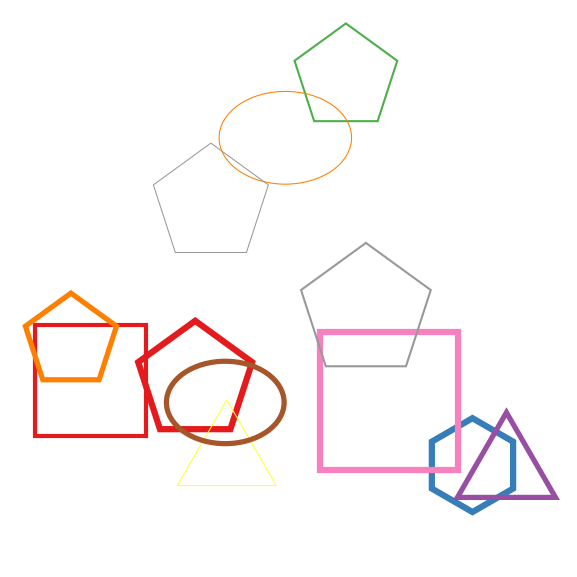[{"shape": "square", "thickness": 2, "radius": 0.48, "center": [0.156, 0.34]}, {"shape": "pentagon", "thickness": 3, "radius": 0.52, "center": [0.338, 0.34]}, {"shape": "hexagon", "thickness": 3, "radius": 0.41, "center": [0.818, 0.194]}, {"shape": "pentagon", "thickness": 1, "radius": 0.47, "center": [0.599, 0.865]}, {"shape": "triangle", "thickness": 2.5, "radius": 0.49, "center": [0.877, 0.187]}, {"shape": "pentagon", "thickness": 2.5, "radius": 0.41, "center": [0.123, 0.409]}, {"shape": "oval", "thickness": 0.5, "radius": 0.57, "center": [0.494, 0.761]}, {"shape": "triangle", "thickness": 0.5, "radius": 0.49, "center": [0.393, 0.208]}, {"shape": "oval", "thickness": 2.5, "radius": 0.51, "center": [0.39, 0.302]}, {"shape": "square", "thickness": 3, "radius": 0.59, "center": [0.673, 0.305]}, {"shape": "pentagon", "thickness": 0.5, "radius": 0.52, "center": [0.365, 0.647]}, {"shape": "pentagon", "thickness": 1, "radius": 0.59, "center": [0.634, 0.46]}]